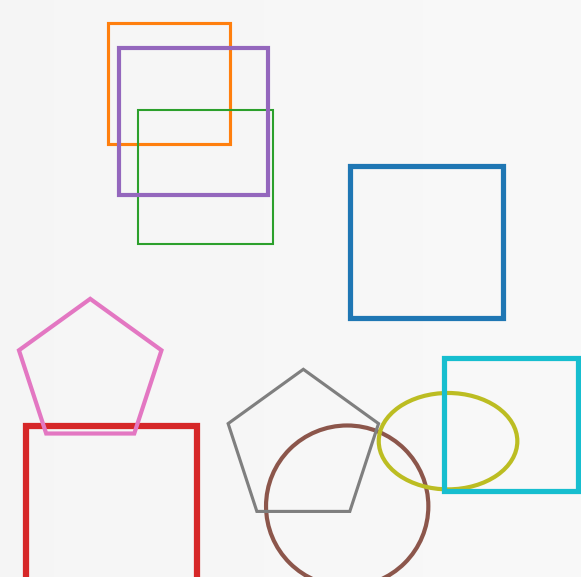[{"shape": "square", "thickness": 2.5, "radius": 0.66, "center": [0.734, 0.581]}, {"shape": "square", "thickness": 1.5, "radius": 0.52, "center": [0.291, 0.855]}, {"shape": "square", "thickness": 1, "radius": 0.58, "center": [0.353, 0.693]}, {"shape": "square", "thickness": 3, "radius": 0.73, "center": [0.191, 0.114]}, {"shape": "square", "thickness": 2, "radius": 0.64, "center": [0.333, 0.789]}, {"shape": "circle", "thickness": 2, "radius": 0.7, "center": [0.597, 0.123]}, {"shape": "pentagon", "thickness": 2, "radius": 0.64, "center": [0.155, 0.353]}, {"shape": "pentagon", "thickness": 1.5, "radius": 0.68, "center": [0.522, 0.224]}, {"shape": "oval", "thickness": 2, "radius": 0.6, "center": [0.771, 0.235]}, {"shape": "square", "thickness": 2.5, "radius": 0.57, "center": [0.879, 0.264]}]